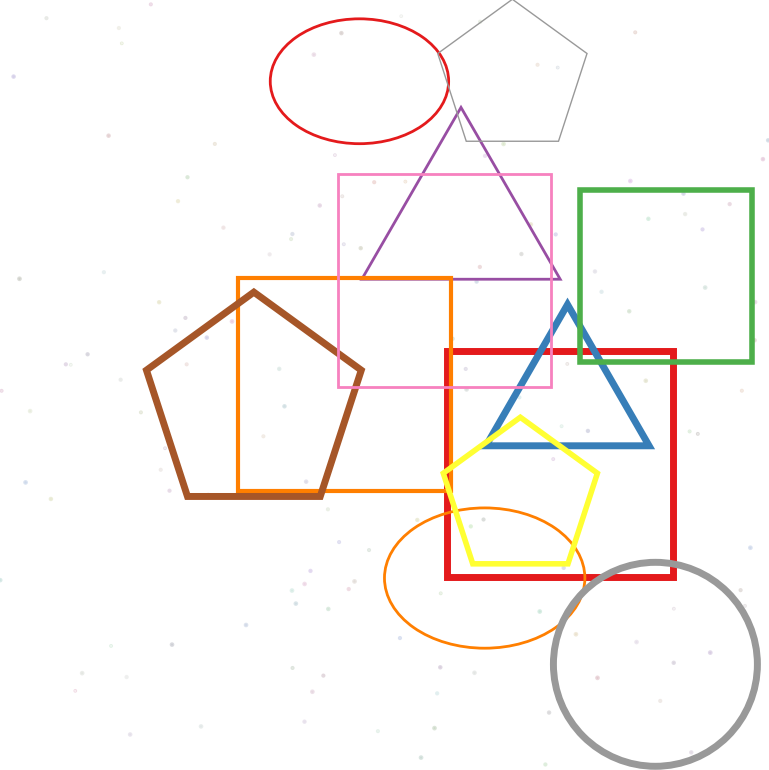[{"shape": "square", "thickness": 2.5, "radius": 0.73, "center": [0.728, 0.398]}, {"shape": "oval", "thickness": 1, "radius": 0.58, "center": [0.467, 0.894]}, {"shape": "triangle", "thickness": 2.5, "radius": 0.61, "center": [0.737, 0.482]}, {"shape": "square", "thickness": 2, "radius": 0.56, "center": [0.865, 0.642]}, {"shape": "triangle", "thickness": 1, "radius": 0.74, "center": [0.599, 0.712]}, {"shape": "square", "thickness": 1.5, "radius": 0.69, "center": [0.447, 0.5]}, {"shape": "oval", "thickness": 1, "radius": 0.65, "center": [0.629, 0.249]}, {"shape": "pentagon", "thickness": 2, "radius": 0.53, "center": [0.676, 0.353]}, {"shape": "pentagon", "thickness": 2.5, "radius": 0.73, "center": [0.33, 0.474]}, {"shape": "square", "thickness": 1, "radius": 0.69, "center": [0.577, 0.635]}, {"shape": "pentagon", "thickness": 0.5, "radius": 0.51, "center": [0.665, 0.899]}, {"shape": "circle", "thickness": 2.5, "radius": 0.66, "center": [0.851, 0.137]}]